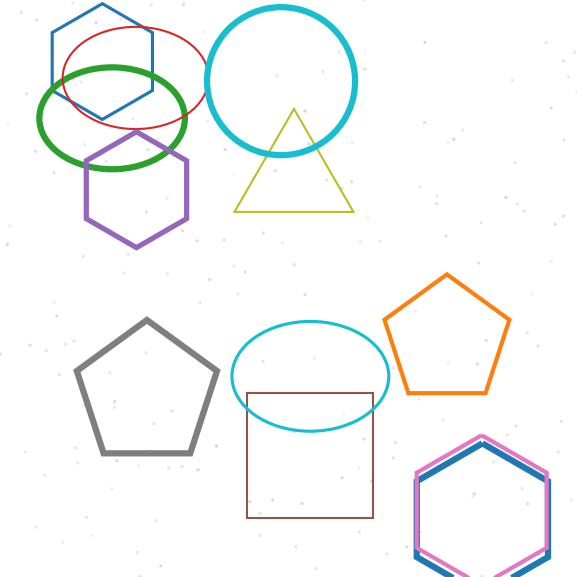[{"shape": "hexagon", "thickness": 3, "radius": 0.66, "center": [0.835, 0.1]}, {"shape": "hexagon", "thickness": 1.5, "radius": 0.5, "center": [0.177, 0.893]}, {"shape": "pentagon", "thickness": 2, "radius": 0.57, "center": [0.774, 0.41]}, {"shape": "oval", "thickness": 3, "radius": 0.63, "center": [0.194, 0.794]}, {"shape": "oval", "thickness": 1, "radius": 0.63, "center": [0.235, 0.864]}, {"shape": "hexagon", "thickness": 2.5, "radius": 0.5, "center": [0.236, 0.671]}, {"shape": "square", "thickness": 1, "radius": 0.54, "center": [0.537, 0.21]}, {"shape": "hexagon", "thickness": 2, "radius": 0.65, "center": [0.834, 0.116]}, {"shape": "pentagon", "thickness": 3, "radius": 0.64, "center": [0.254, 0.317]}, {"shape": "triangle", "thickness": 1, "radius": 0.59, "center": [0.509, 0.692]}, {"shape": "oval", "thickness": 1.5, "radius": 0.68, "center": [0.537, 0.348]}, {"shape": "circle", "thickness": 3, "radius": 0.64, "center": [0.487, 0.859]}]